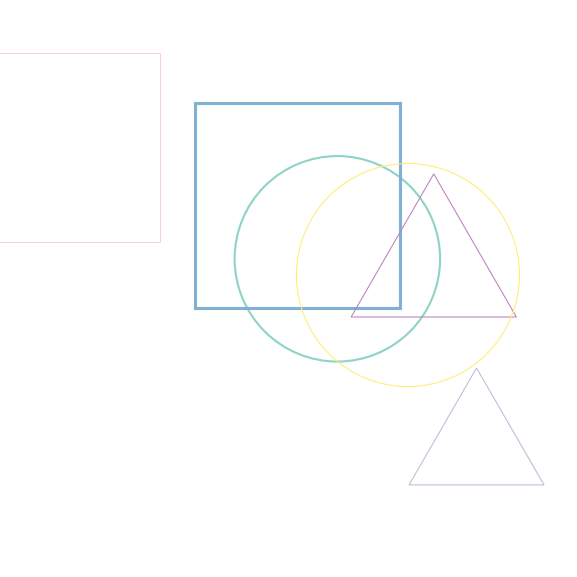[{"shape": "circle", "thickness": 1, "radius": 0.89, "center": [0.584, 0.551]}, {"shape": "triangle", "thickness": 0.5, "radius": 0.67, "center": [0.825, 0.227]}, {"shape": "square", "thickness": 1.5, "radius": 0.88, "center": [0.515, 0.643]}, {"shape": "square", "thickness": 0.5, "radius": 0.82, "center": [0.114, 0.743]}, {"shape": "triangle", "thickness": 0.5, "radius": 0.83, "center": [0.751, 0.533]}, {"shape": "circle", "thickness": 0.5, "radius": 0.97, "center": [0.706, 0.523]}]